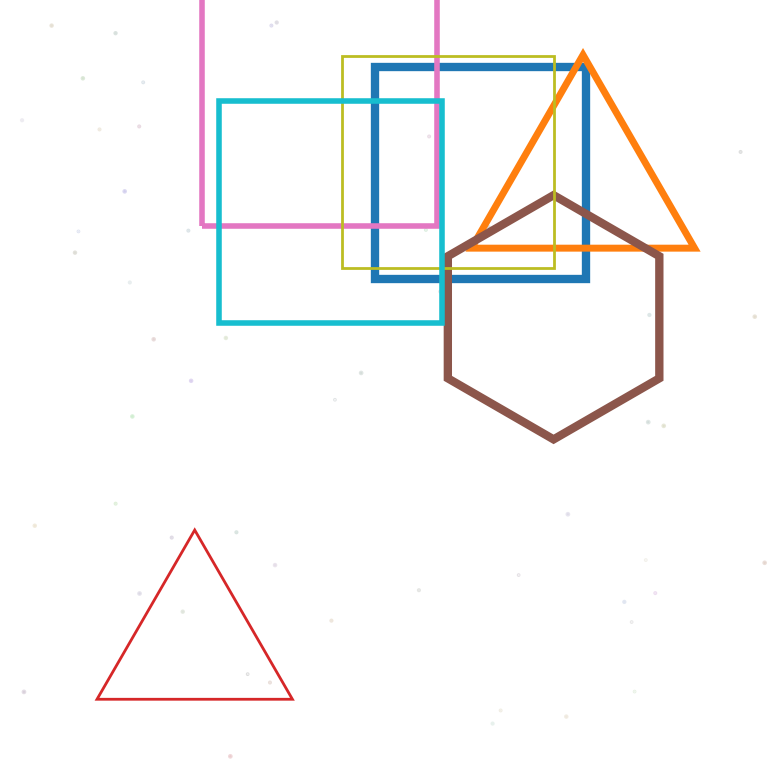[{"shape": "square", "thickness": 3, "radius": 0.69, "center": [0.624, 0.775]}, {"shape": "triangle", "thickness": 2.5, "radius": 0.84, "center": [0.757, 0.761]}, {"shape": "triangle", "thickness": 1, "radius": 0.73, "center": [0.253, 0.165]}, {"shape": "hexagon", "thickness": 3, "radius": 0.79, "center": [0.719, 0.588]}, {"shape": "square", "thickness": 2, "radius": 0.77, "center": [0.415, 0.86]}, {"shape": "square", "thickness": 1, "radius": 0.69, "center": [0.582, 0.79]}, {"shape": "square", "thickness": 2, "radius": 0.72, "center": [0.43, 0.725]}]